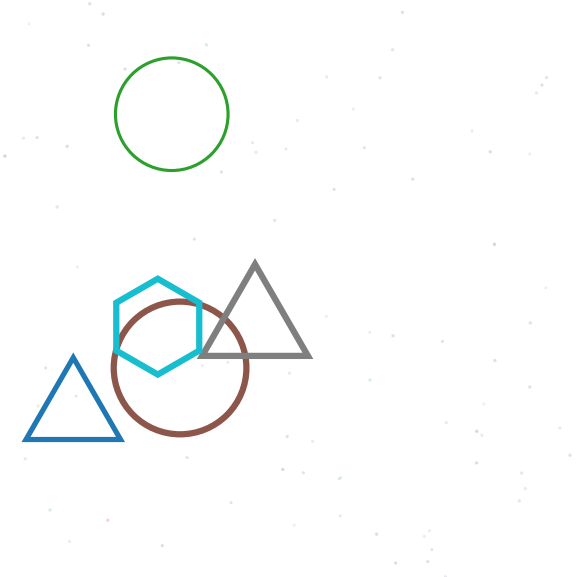[{"shape": "triangle", "thickness": 2.5, "radius": 0.47, "center": [0.127, 0.285]}, {"shape": "circle", "thickness": 1.5, "radius": 0.49, "center": [0.297, 0.801]}, {"shape": "circle", "thickness": 3, "radius": 0.57, "center": [0.312, 0.362]}, {"shape": "triangle", "thickness": 3, "radius": 0.53, "center": [0.442, 0.436]}, {"shape": "hexagon", "thickness": 3, "radius": 0.41, "center": [0.273, 0.433]}]